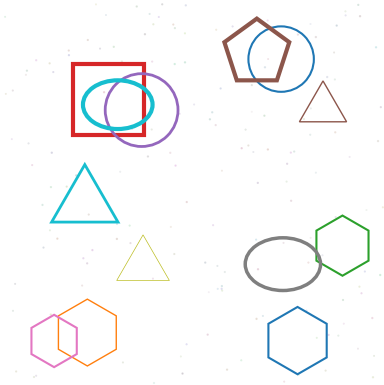[{"shape": "circle", "thickness": 1.5, "radius": 0.42, "center": [0.73, 0.847]}, {"shape": "hexagon", "thickness": 1.5, "radius": 0.44, "center": [0.773, 0.115]}, {"shape": "hexagon", "thickness": 1, "radius": 0.43, "center": [0.227, 0.136]}, {"shape": "hexagon", "thickness": 1.5, "radius": 0.39, "center": [0.89, 0.362]}, {"shape": "square", "thickness": 3, "radius": 0.46, "center": [0.282, 0.742]}, {"shape": "circle", "thickness": 2, "radius": 0.47, "center": [0.368, 0.714]}, {"shape": "pentagon", "thickness": 3, "radius": 0.44, "center": [0.667, 0.863]}, {"shape": "triangle", "thickness": 1, "radius": 0.35, "center": [0.839, 0.719]}, {"shape": "hexagon", "thickness": 1.5, "radius": 0.34, "center": [0.141, 0.114]}, {"shape": "oval", "thickness": 2.5, "radius": 0.49, "center": [0.735, 0.314]}, {"shape": "triangle", "thickness": 0.5, "radius": 0.4, "center": [0.372, 0.311]}, {"shape": "triangle", "thickness": 2, "radius": 0.5, "center": [0.22, 0.473]}, {"shape": "oval", "thickness": 3, "radius": 0.45, "center": [0.306, 0.728]}]